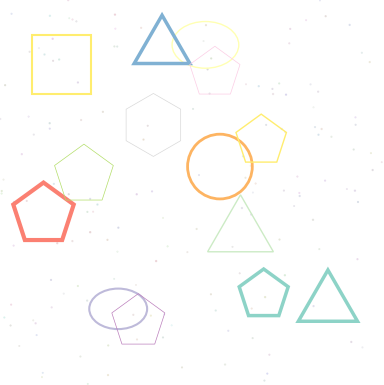[{"shape": "pentagon", "thickness": 2.5, "radius": 0.33, "center": [0.685, 0.234]}, {"shape": "triangle", "thickness": 2.5, "radius": 0.44, "center": [0.852, 0.21]}, {"shape": "oval", "thickness": 1, "radius": 0.43, "center": [0.534, 0.883]}, {"shape": "oval", "thickness": 1.5, "radius": 0.38, "center": [0.307, 0.198]}, {"shape": "pentagon", "thickness": 3, "radius": 0.41, "center": [0.113, 0.443]}, {"shape": "triangle", "thickness": 2.5, "radius": 0.42, "center": [0.421, 0.877]}, {"shape": "circle", "thickness": 2, "radius": 0.42, "center": [0.571, 0.567]}, {"shape": "pentagon", "thickness": 0.5, "radius": 0.4, "center": [0.218, 0.545]}, {"shape": "pentagon", "thickness": 0.5, "radius": 0.34, "center": [0.558, 0.811]}, {"shape": "hexagon", "thickness": 0.5, "radius": 0.41, "center": [0.398, 0.675]}, {"shape": "pentagon", "thickness": 0.5, "radius": 0.36, "center": [0.359, 0.165]}, {"shape": "triangle", "thickness": 1, "radius": 0.49, "center": [0.625, 0.395]}, {"shape": "pentagon", "thickness": 1, "radius": 0.34, "center": [0.678, 0.635]}, {"shape": "square", "thickness": 1.5, "radius": 0.38, "center": [0.159, 0.833]}]